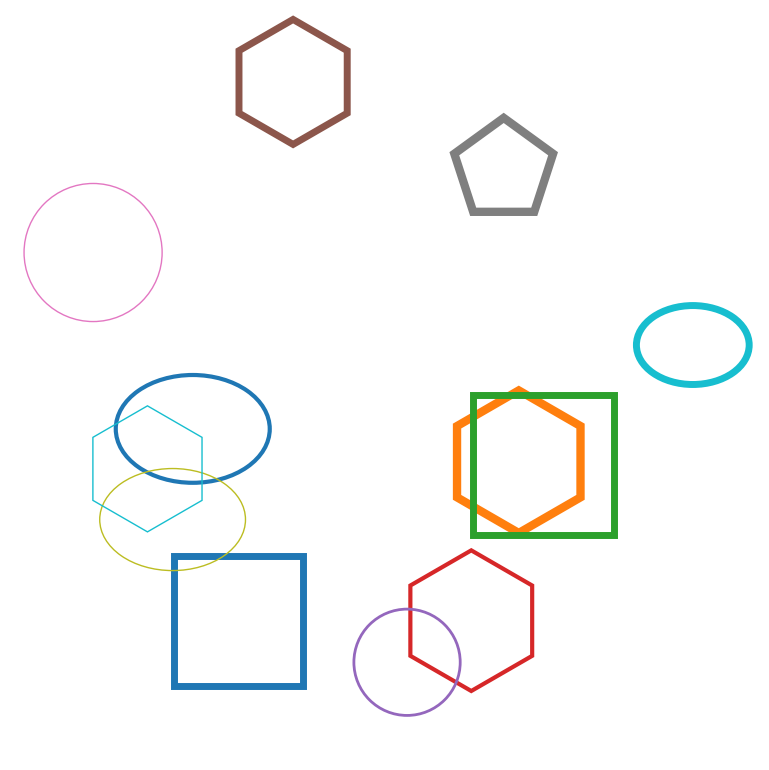[{"shape": "square", "thickness": 2.5, "radius": 0.42, "center": [0.31, 0.193]}, {"shape": "oval", "thickness": 1.5, "radius": 0.5, "center": [0.25, 0.443]}, {"shape": "hexagon", "thickness": 3, "radius": 0.46, "center": [0.674, 0.4]}, {"shape": "square", "thickness": 2.5, "radius": 0.46, "center": [0.706, 0.396]}, {"shape": "hexagon", "thickness": 1.5, "radius": 0.46, "center": [0.612, 0.194]}, {"shape": "circle", "thickness": 1, "radius": 0.35, "center": [0.529, 0.14]}, {"shape": "hexagon", "thickness": 2.5, "radius": 0.41, "center": [0.381, 0.894]}, {"shape": "circle", "thickness": 0.5, "radius": 0.45, "center": [0.121, 0.672]}, {"shape": "pentagon", "thickness": 3, "radius": 0.34, "center": [0.654, 0.779]}, {"shape": "oval", "thickness": 0.5, "radius": 0.47, "center": [0.224, 0.325]}, {"shape": "hexagon", "thickness": 0.5, "radius": 0.41, "center": [0.192, 0.391]}, {"shape": "oval", "thickness": 2.5, "radius": 0.37, "center": [0.9, 0.552]}]